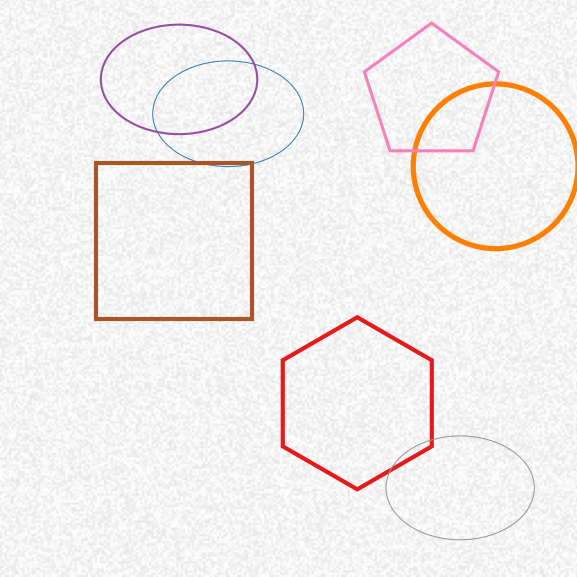[{"shape": "hexagon", "thickness": 2, "radius": 0.75, "center": [0.619, 0.301]}, {"shape": "oval", "thickness": 0.5, "radius": 0.65, "center": [0.395, 0.802]}, {"shape": "oval", "thickness": 1, "radius": 0.68, "center": [0.31, 0.862]}, {"shape": "circle", "thickness": 2.5, "radius": 0.71, "center": [0.858, 0.711]}, {"shape": "square", "thickness": 2, "radius": 0.67, "center": [0.301, 0.582]}, {"shape": "pentagon", "thickness": 1.5, "radius": 0.61, "center": [0.747, 0.837]}, {"shape": "oval", "thickness": 0.5, "radius": 0.64, "center": [0.797, 0.154]}]